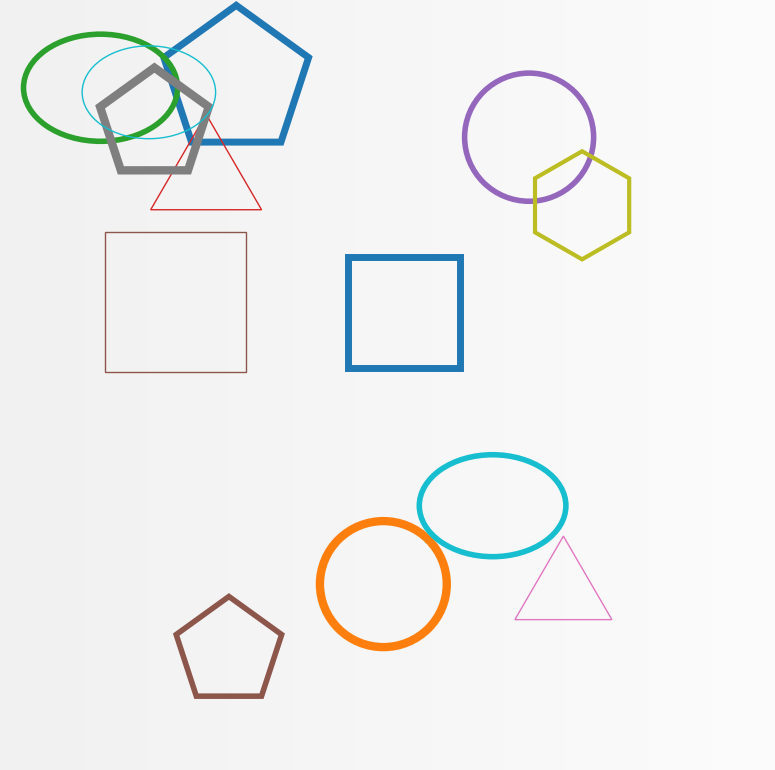[{"shape": "square", "thickness": 2.5, "radius": 0.36, "center": [0.521, 0.595]}, {"shape": "pentagon", "thickness": 2.5, "radius": 0.49, "center": [0.305, 0.895]}, {"shape": "circle", "thickness": 3, "radius": 0.41, "center": [0.495, 0.241]}, {"shape": "oval", "thickness": 2, "radius": 0.5, "center": [0.13, 0.886]}, {"shape": "triangle", "thickness": 0.5, "radius": 0.41, "center": [0.266, 0.769]}, {"shape": "circle", "thickness": 2, "radius": 0.42, "center": [0.683, 0.822]}, {"shape": "square", "thickness": 0.5, "radius": 0.45, "center": [0.226, 0.608]}, {"shape": "pentagon", "thickness": 2, "radius": 0.36, "center": [0.295, 0.154]}, {"shape": "triangle", "thickness": 0.5, "radius": 0.36, "center": [0.727, 0.231]}, {"shape": "pentagon", "thickness": 3, "radius": 0.37, "center": [0.199, 0.838]}, {"shape": "hexagon", "thickness": 1.5, "radius": 0.35, "center": [0.751, 0.733]}, {"shape": "oval", "thickness": 2, "radius": 0.47, "center": [0.636, 0.343]}, {"shape": "oval", "thickness": 0.5, "radius": 0.43, "center": [0.192, 0.88]}]